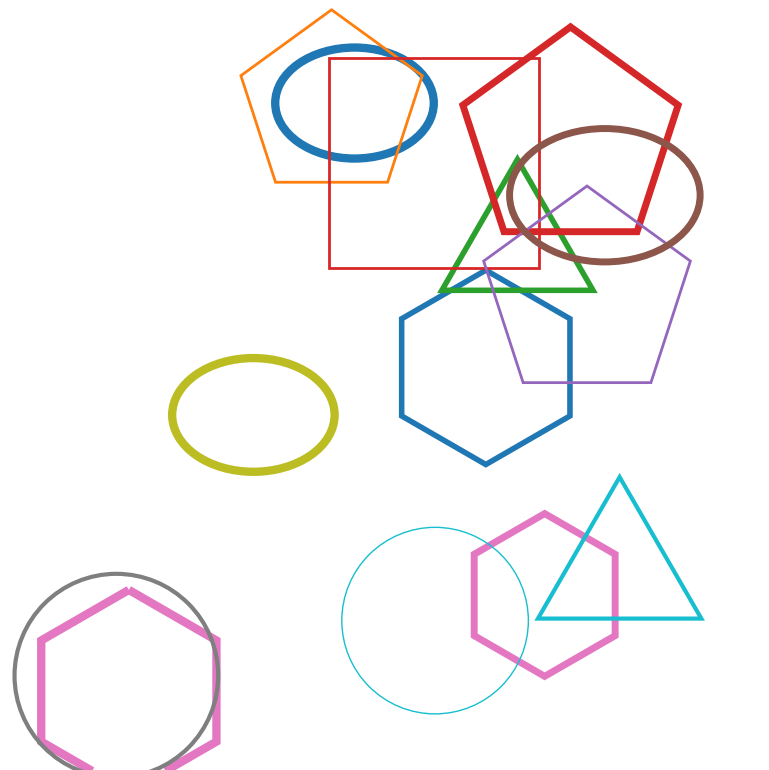[{"shape": "hexagon", "thickness": 2, "radius": 0.63, "center": [0.631, 0.523]}, {"shape": "oval", "thickness": 3, "radius": 0.51, "center": [0.46, 0.866]}, {"shape": "pentagon", "thickness": 1, "radius": 0.62, "center": [0.431, 0.864]}, {"shape": "triangle", "thickness": 2, "radius": 0.57, "center": [0.672, 0.68]}, {"shape": "pentagon", "thickness": 2.5, "radius": 0.74, "center": [0.741, 0.818]}, {"shape": "square", "thickness": 1, "radius": 0.68, "center": [0.564, 0.788]}, {"shape": "pentagon", "thickness": 1, "radius": 0.71, "center": [0.762, 0.617]}, {"shape": "oval", "thickness": 2.5, "radius": 0.62, "center": [0.786, 0.746]}, {"shape": "hexagon", "thickness": 2.5, "radius": 0.53, "center": [0.707, 0.227]}, {"shape": "hexagon", "thickness": 3, "radius": 0.66, "center": [0.167, 0.103]}, {"shape": "circle", "thickness": 1.5, "radius": 0.66, "center": [0.151, 0.123]}, {"shape": "oval", "thickness": 3, "radius": 0.53, "center": [0.329, 0.461]}, {"shape": "circle", "thickness": 0.5, "radius": 0.61, "center": [0.565, 0.194]}, {"shape": "triangle", "thickness": 1.5, "radius": 0.61, "center": [0.805, 0.258]}]